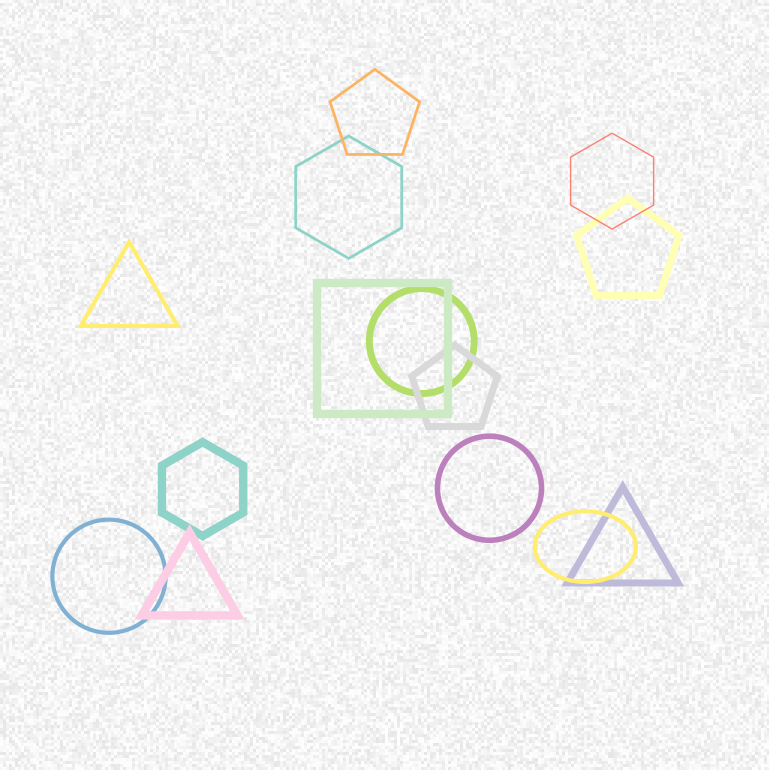[{"shape": "hexagon", "thickness": 1, "radius": 0.4, "center": [0.453, 0.744]}, {"shape": "hexagon", "thickness": 3, "radius": 0.3, "center": [0.263, 0.365]}, {"shape": "pentagon", "thickness": 2.5, "radius": 0.35, "center": [0.815, 0.673]}, {"shape": "triangle", "thickness": 2.5, "radius": 0.42, "center": [0.809, 0.284]}, {"shape": "hexagon", "thickness": 0.5, "radius": 0.31, "center": [0.795, 0.765]}, {"shape": "circle", "thickness": 1.5, "radius": 0.37, "center": [0.142, 0.252]}, {"shape": "pentagon", "thickness": 1, "radius": 0.31, "center": [0.487, 0.849]}, {"shape": "circle", "thickness": 2.5, "radius": 0.34, "center": [0.548, 0.557]}, {"shape": "triangle", "thickness": 3, "radius": 0.36, "center": [0.246, 0.237]}, {"shape": "pentagon", "thickness": 2.5, "radius": 0.29, "center": [0.59, 0.493]}, {"shape": "circle", "thickness": 2, "radius": 0.34, "center": [0.636, 0.366]}, {"shape": "square", "thickness": 3, "radius": 0.43, "center": [0.497, 0.547]}, {"shape": "triangle", "thickness": 1.5, "radius": 0.36, "center": [0.168, 0.613]}, {"shape": "oval", "thickness": 1.5, "radius": 0.33, "center": [0.76, 0.29]}]